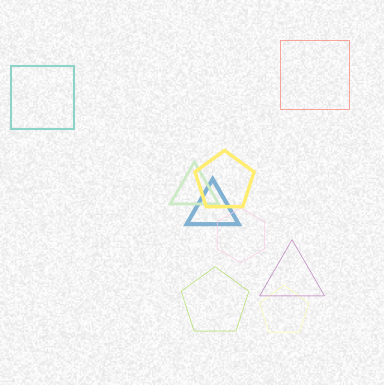[{"shape": "square", "thickness": 1.5, "radius": 0.41, "center": [0.111, 0.747]}, {"shape": "pentagon", "thickness": 0.5, "radius": 0.34, "center": [0.738, 0.192]}, {"shape": "square", "thickness": 0.5, "radius": 0.45, "center": [0.818, 0.807]}, {"shape": "triangle", "thickness": 3, "radius": 0.39, "center": [0.552, 0.457]}, {"shape": "pentagon", "thickness": 0.5, "radius": 0.46, "center": [0.559, 0.215]}, {"shape": "hexagon", "thickness": 0.5, "radius": 0.35, "center": [0.626, 0.389]}, {"shape": "triangle", "thickness": 0.5, "radius": 0.49, "center": [0.759, 0.28]}, {"shape": "triangle", "thickness": 2, "radius": 0.36, "center": [0.505, 0.507]}, {"shape": "pentagon", "thickness": 2.5, "radius": 0.4, "center": [0.583, 0.529]}]